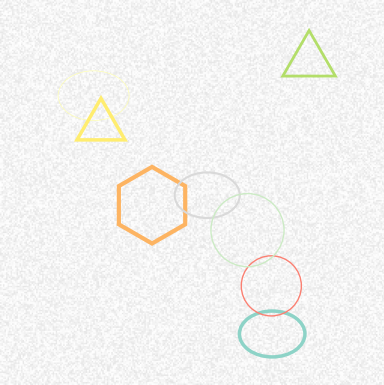[{"shape": "oval", "thickness": 2.5, "radius": 0.43, "center": [0.707, 0.133]}, {"shape": "oval", "thickness": 0.5, "radius": 0.46, "center": [0.243, 0.751]}, {"shape": "circle", "thickness": 1, "radius": 0.39, "center": [0.705, 0.257]}, {"shape": "hexagon", "thickness": 3, "radius": 0.5, "center": [0.395, 0.467]}, {"shape": "triangle", "thickness": 2, "radius": 0.39, "center": [0.803, 0.842]}, {"shape": "oval", "thickness": 1.5, "radius": 0.42, "center": [0.538, 0.493]}, {"shape": "circle", "thickness": 1, "radius": 0.47, "center": [0.643, 0.402]}, {"shape": "triangle", "thickness": 2.5, "radius": 0.36, "center": [0.262, 0.673]}]